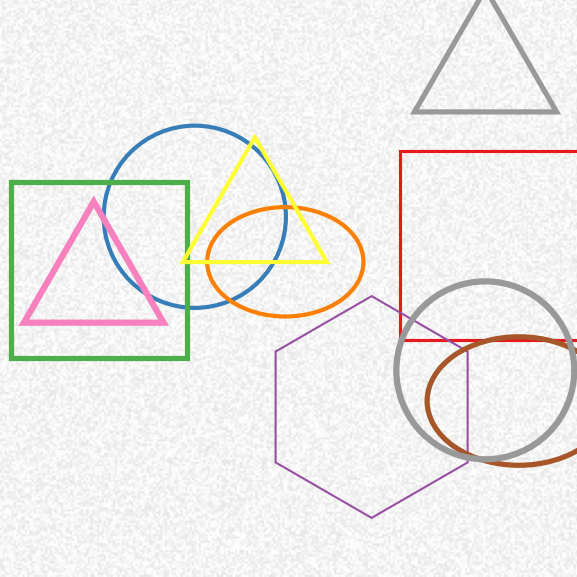[{"shape": "square", "thickness": 1.5, "radius": 0.82, "center": [0.856, 0.574]}, {"shape": "circle", "thickness": 2, "radius": 0.79, "center": [0.337, 0.624]}, {"shape": "square", "thickness": 2.5, "radius": 0.76, "center": [0.172, 0.531]}, {"shape": "hexagon", "thickness": 1, "radius": 0.96, "center": [0.643, 0.294]}, {"shape": "oval", "thickness": 2, "radius": 0.68, "center": [0.494, 0.546]}, {"shape": "triangle", "thickness": 2, "radius": 0.72, "center": [0.441, 0.617]}, {"shape": "oval", "thickness": 2.5, "radius": 0.79, "center": [0.899, 0.305]}, {"shape": "triangle", "thickness": 3, "radius": 0.7, "center": [0.162, 0.51]}, {"shape": "circle", "thickness": 3, "radius": 0.77, "center": [0.84, 0.358]}, {"shape": "triangle", "thickness": 2.5, "radius": 0.71, "center": [0.841, 0.876]}]